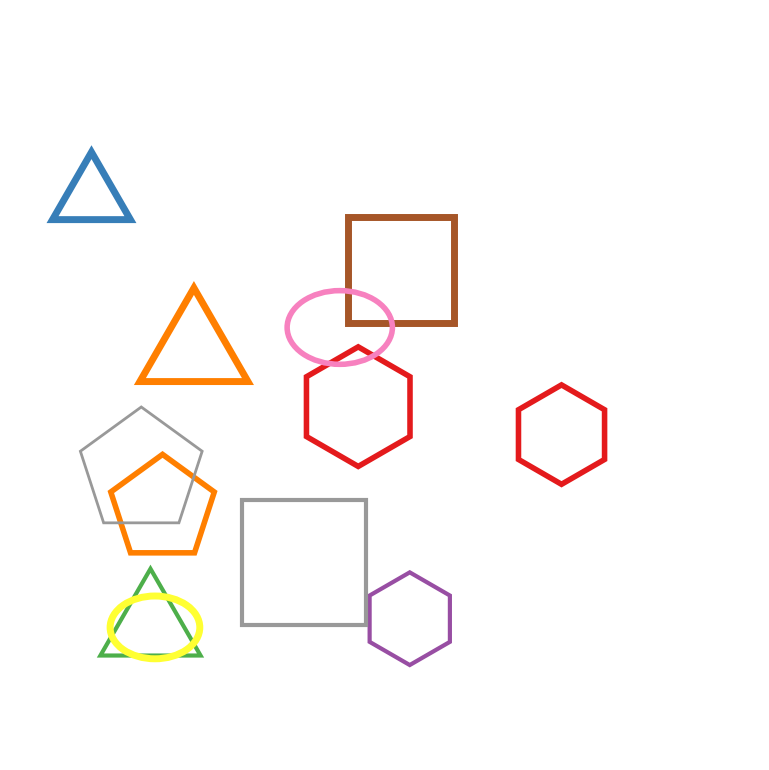[{"shape": "hexagon", "thickness": 2, "radius": 0.39, "center": [0.465, 0.472]}, {"shape": "hexagon", "thickness": 2, "radius": 0.32, "center": [0.729, 0.436]}, {"shape": "triangle", "thickness": 2.5, "radius": 0.29, "center": [0.119, 0.744]}, {"shape": "triangle", "thickness": 1.5, "radius": 0.38, "center": [0.195, 0.186]}, {"shape": "hexagon", "thickness": 1.5, "radius": 0.3, "center": [0.532, 0.197]}, {"shape": "triangle", "thickness": 2.5, "radius": 0.41, "center": [0.252, 0.545]}, {"shape": "pentagon", "thickness": 2, "radius": 0.35, "center": [0.211, 0.339]}, {"shape": "oval", "thickness": 2.5, "radius": 0.29, "center": [0.201, 0.185]}, {"shape": "square", "thickness": 2.5, "radius": 0.35, "center": [0.521, 0.649]}, {"shape": "oval", "thickness": 2, "radius": 0.34, "center": [0.441, 0.575]}, {"shape": "pentagon", "thickness": 1, "radius": 0.42, "center": [0.183, 0.388]}, {"shape": "square", "thickness": 1.5, "radius": 0.4, "center": [0.395, 0.27]}]